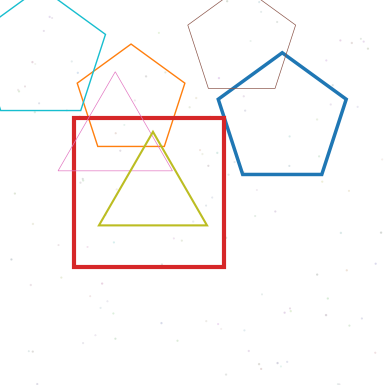[{"shape": "pentagon", "thickness": 2.5, "radius": 0.87, "center": [0.733, 0.688]}, {"shape": "pentagon", "thickness": 1, "radius": 0.74, "center": [0.34, 0.739]}, {"shape": "square", "thickness": 3, "radius": 0.97, "center": [0.387, 0.501]}, {"shape": "pentagon", "thickness": 0.5, "radius": 0.74, "center": [0.628, 0.889]}, {"shape": "triangle", "thickness": 0.5, "radius": 0.86, "center": [0.299, 0.642]}, {"shape": "triangle", "thickness": 1.5, "radius": 0.81, "center": [0.397, 0.496]}, {"shape": "pentagon", "thickness": 1, "radius": 0.88, "center": [0.106, 0.856]}]